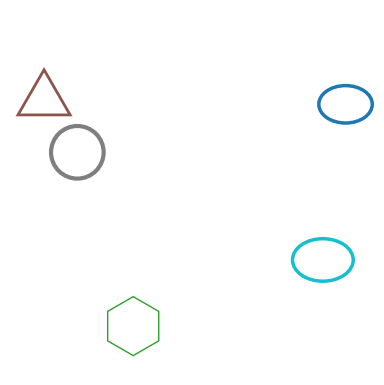[{"shape": "oval", "thickness": 2.5, "radius": 0.35, "center": [0.898, 0.729]}, {"shape": "hexagon", "thickness": 1, "radius": 0.38, "center": [0.346, 0.153]}, {"shape": "triangle", "thickness": 2, "radius": 0.39, "center": [0.114, 0.741]}, {"shape": "circle", "thickness": 3, "radius": 0.34, "center": [0.201, 0.604]}, {"shape": "oval", "thickness": 2.5, "radius": 0.39, "center": [0.839, 0.325]}]